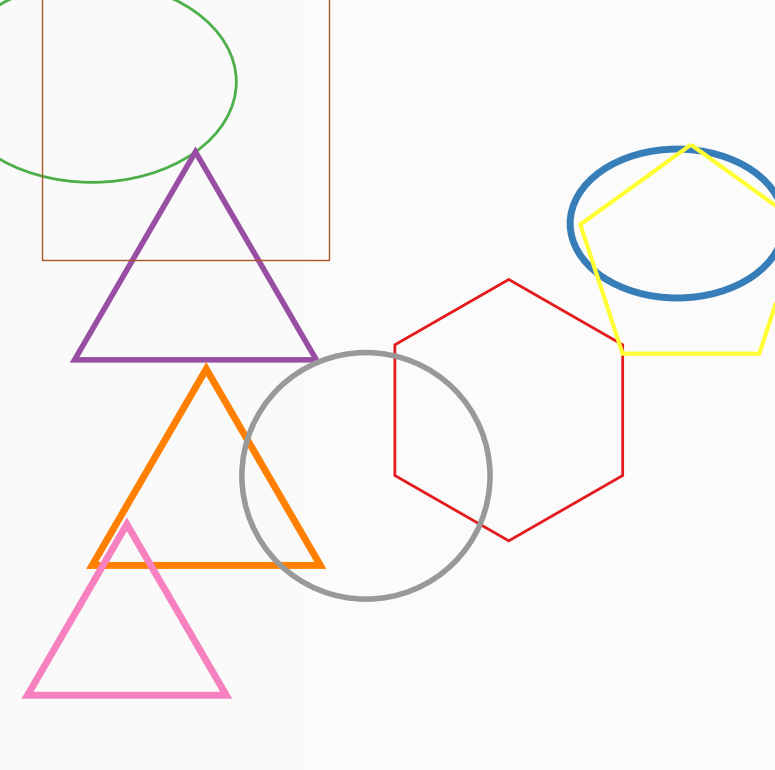[{"shape": "hexagon", "thickness": 1, "radius": 0.85, "center": [0.656, 0.467]}, {"shape": "oval", "thickness": 2.5, "radius": 0.69, "center": [0.874, 0.71]}, {"shape": "oval", "thickness": 1, "radius": 0.93, "center": [0.119, 0.894]}, {"shape": "triangle", "thickness": 2, "radius": 0.9, "center": [0.252, 0.623]}, {"shape": "triangle", "thickness": 2.5, "radius": 0.85, "center": [0.266, 0.351]}, {"shape": "pentagon", "thickness": 1.5, "radius": 0.75, "center": [0.892, 0.662]}, {"shape": "square", "thickness": 0.5, "radius": 0.93, "center": [0.239, 0.848]}, {"shape": "triangle", "thickness": 2.5, "radius": 0.74, "center": [0.164, 0.171]}, {"shape": "circle", "thickness": 2, "radius": 0.8, "center": [0.472, 0.382]}]